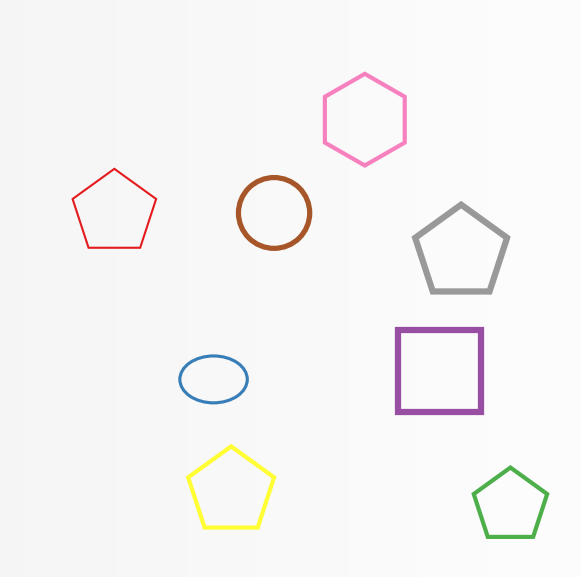[{"shape": "pentagon", "thickness": 1, "radius": 0.38, "center": [0.197, 0.631]}, {"shape": "oval", "thickness": 1.5, "radius": 0.29, "center": [0.367, 0.342]}, {"shape": "pentagon", "thickness": 2, "radius": 0.33, "center": [0.878, 0.123]}, {"shape": "square", "thickness": 3, "radius": 0.35, "center": [0.756, 0.357]}, {"shape": "pentagon", "thickness": 2, "radius": 0.39, "center": [0.398, 0.148]}, {"shape": "circle", "thickness": 2.5, "radius": 0.31, "center": [0.472, 0.63]}, {"shape": "hexagon", "thickness": 2, "radius": 0.4, "center": [0.628, 0.792]}, {"shape": "pentagon", "thickness": 3, "radius": 0.42, "center": [0.793, 0.562]}]